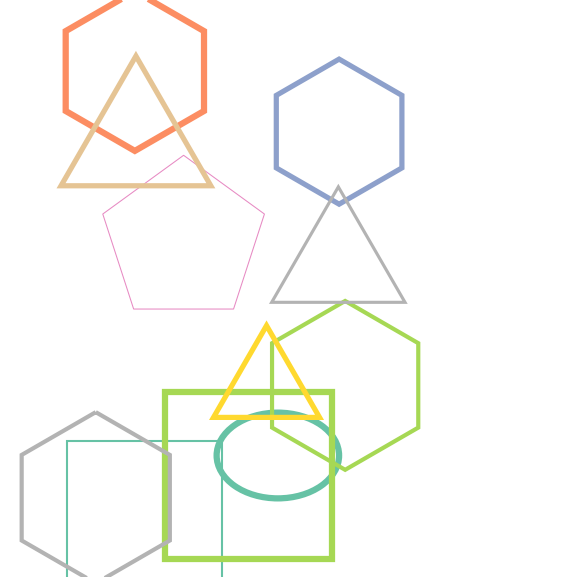[{"shape": "oval", "thickness": 3, "radius": 0.53, "center": [0.481, 0.21]}, {"shape": "square", "thickness": 1, "radius": 0.67, "center": [0.25, 0.101]}, {"shape": "hexagon", "thickness": 3, "radius": 0.69, "center": [0.234, 0.876]}, {"shape": "hexagon", "thickness": 2.5, "radius": 0.63, "center": [0.587, 0.771]}, {"shape": "pentagon", "thickness": 0.5, "radius": 0.74, "center": [0.318, 0.583]}, {"shape": "square", "thickness": 3, "radius": 0.72, "center": [0.431, 0.176]}, {"shape": "hexagon", "thickness": 2, "radius": 0.73, "center": [0.598, 0.332]}, {"shape": "triangle", "thickness": 2.5, "radius": 0.53, "center": [0.462, 0.329]}, {"shape": "triangle", "thickness": 2.5, "radius": 0.75, "center": [0.235, 0.752]}, {"shape": "hexagon", "thickness": 2, "radius": 0.74, "center": [0.166, 0.137]}, {"shape": "triangle", "thickness": 1.5, "radius": 0.67, "center": [0.586, 0.542]}]